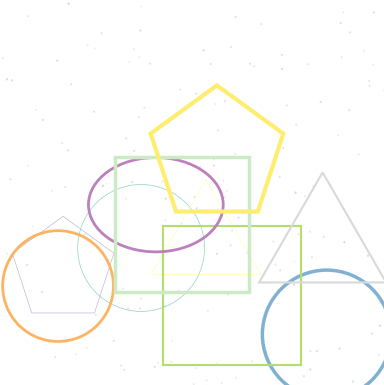[{"shape": "circle", "thickness": 0.5, "radius": 0.82, "center": [0.367, 0.356]}, {"shape": "triangle", "thickness": 0.5, "radius": 0.82, "center": [0.535, 0.37]}, {"shape": "pentagon", "thickness": 0.5, "radius": 0.69, "center": [0.164, 0.299]}, {"shape": "circle", "thickness": 2.5, "radius": 0.84, "center": [0.849, 0.131]}, {"shape": "circle", "thickness": 2, "radius": 0.72, "center": [0.151, 0.257]}, {"shape": "square", "thickness": 1.5, "radius": 0.9, "center": [0.602, 0.232]}, {"shape": "triangle", "thickness": 1.5, "radius": 0.95, "center": [0.838, 0.362]}, {"shape": "oval", "thickness": 2, "radius": 0.88, "center": [0.405, 0.468]}, {"shape": "square", "thickness": 2.5, "radius": 0.87, "center": [0.473, 0.417]}, {"shape": "pentagon", "thickness": 3, "radius": 0.91, "center": [0.563, 0.597]}]